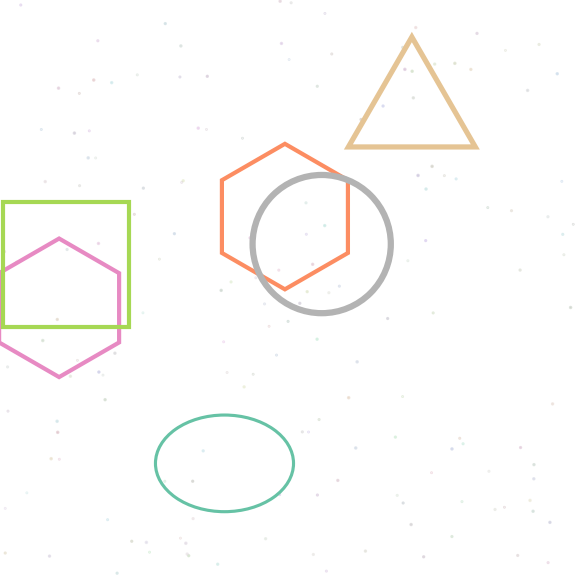[{"shape": "oval", "thickness": 1.5, "radius": 0.6, "center": [0.389, 0.197]}, {"shape": "hexagon", "thickness": 2, "radius": 0.63, "center": [0.493, 0.624]}, {"shape": "hexagon", "thickness": 2, "radius": 0.6, "center": [0.102, 0.466]}, {"shape": "square", "thickness": 2, "radius": 0.54, "center": [0.114, 0.541]}, {"shape": "triangle", "thickness": 2.5, "radius": 0.63, "center": [0.713, 0.808]}, {"shape": "circle", "thickness": 3, "radius": 0.6, "center": [0.557, 0.576]}]